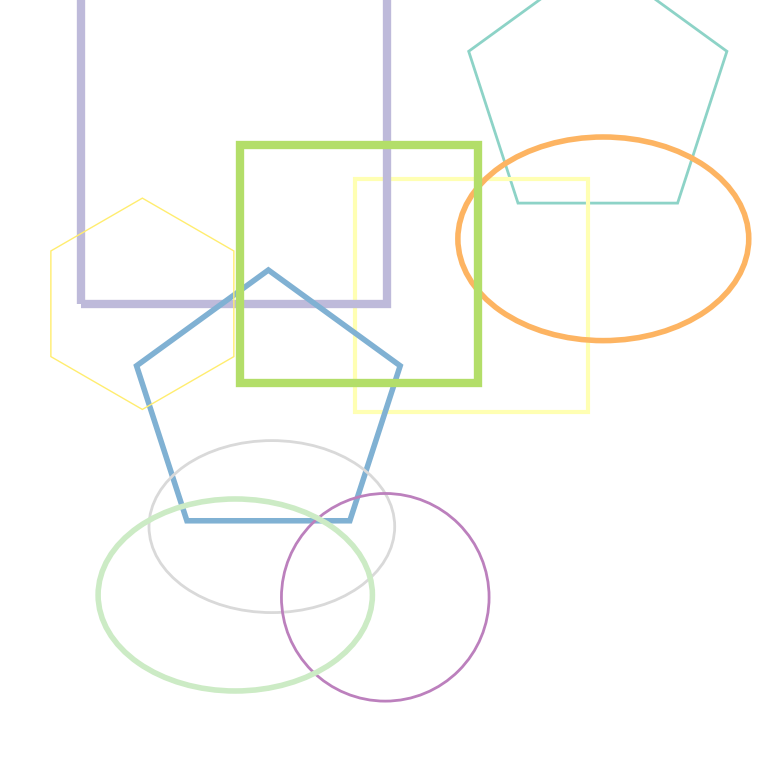[{"shape": "pentagon", "thickness": 1, "radius": 0.88, "center": [0.776, 0.879]}, {"shape": "square", "thickness": 1.5, "radius": 0.76, "center": [0.612, 0.616]}, {"shape": "square", "thickness": 3, "radius": 0.99, "center": [0.304, 0.804]}, {"shape": "pentagon", "thickness": 2, "radius": 0.9, "center": [0.349, 0.469]}, {"shape": "oval", "thickness": 2, "radius": 0.94, "center": [0.784, 0.69]}, {"shape": "square", "thickness": 3, "radius": 0.77, "center": [0.466, 0.657]}, {"shape": "oval", "thickness": 1, "radius": 0.8, "center": [0.353, 0.316]}, {"shape": "circle", "thickness": 1, "radius": 0.67, "center": [0.5, 0.224]}, {"shape": "oval", "thickness": 2, "radius": 0.89, "center": [0.306, 0.227]}, {"shape": "hexagon", "thickness": 0.5, "radius": 0.69, "center": [0.185, 0.605]}]